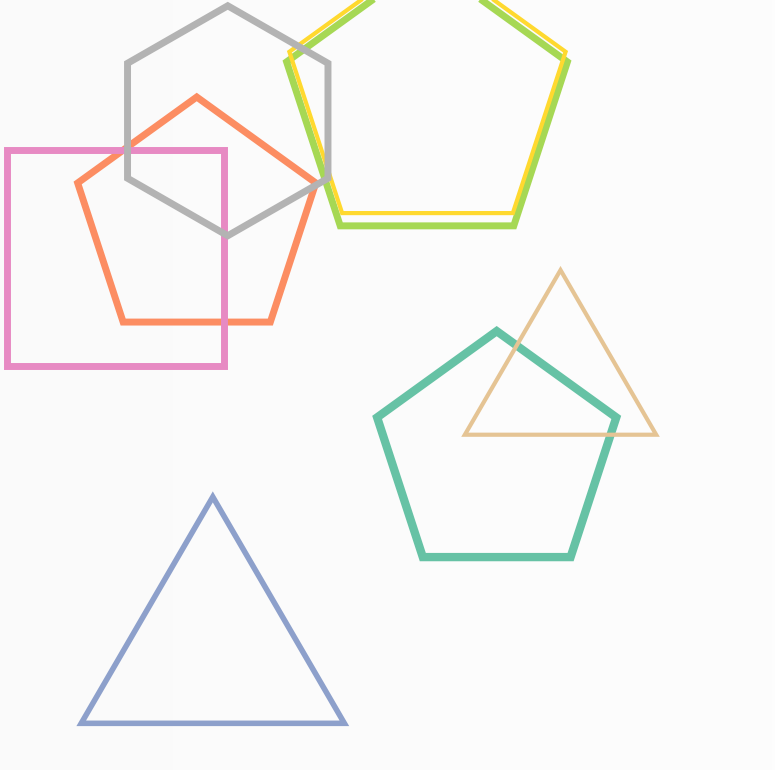[{"shape": "pentagon", "thickness": 3, "radius": 0.81, "center": [0.641, 0.408]}, {"shape": "pentagon", "thickness": 2.5, "radius": 0.81, "center": [0.254, 0.712]}, {"shape": "triangle", "thickness": 2, "radius": 0.98, "center": [0.275, 0.159]}, {"shape": "square", "thickness": 2.5, "radius": 0.7, "center": [0.149, 0.665]}, {"shape": "pentagon", "thickness": 2.5, "radius": 0.95, "center": [0.551, 0.861]}, {"shape": "pentagon", "thickness": 1.5, "radius": 0.94, "center": [0.552, 0.875]}, {"shape": "triangle", "thickness": 1.5, "radius": 0.71, "center": [0.723, 0.507]}, {"shape": "hexagon", "thickness": 2.5, "radius": 0.75, "center": [0.294, 0.843]}]